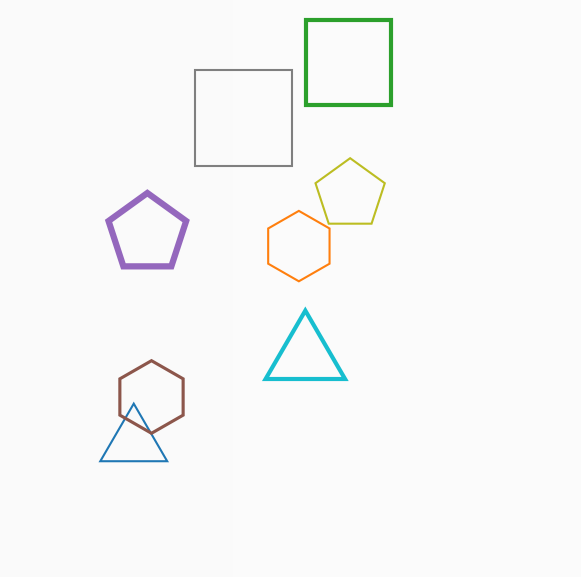[{"shape": "triangle", "thickness": 1, "radius": 0.33, "center": [0.23, 0.234]}, {"shape": "hexagon", "thickness": 1, "radius": 0.3, "center": [0.514, 0.573]}, {"shape": "square", "thickness": 2, "radius": 0.37, "center": [0.6, 0.891]}, {"shape": "pentagon", "thickness": 3, "radius": 0.35, "center": [0.254, 0.595]}, {"shape": "hexagon", "thickness": 1.5, "radius": 0.31, "center": [0.261, 0.312]}, {"shape": "square", "thickness": 1, "radius": 0.42, "center": [0.419, 0.795]}, {"shape": "pentagon", "thickness": 1, "radius": 0.31, "center": [0.602, 0.663]}, {"shape": "triangle", "thickness": 2, "radius": 0.39, "center": [0.525, 0.382]}]